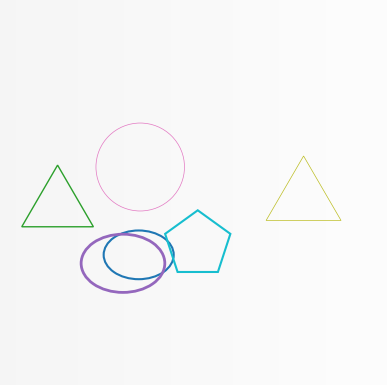[{"shape": "oval", "thickness": 1.5, "radius": 0.45, "center": [0.358, 0.338]}, {"shape": "triangle", "thickness": 1, "radius": 0.53, "center": [0.149, 0.464]}, {"shape": "oval", "thickness": 2, "radius": 0.54, "center": [0.317, 0.316]}, {"shape": "circle", "thickness": 0.5, "radius": 0.57, "center": [0.362, 0.566]}, {"shape": "triangle", "thickness": 0.5, "radius": 0.56, "center": [0.783, 0.483]}, {"shape": "pentagon", "thickness": 1.5, "radius": 0.44, "center": [0.51, 0.365]}]